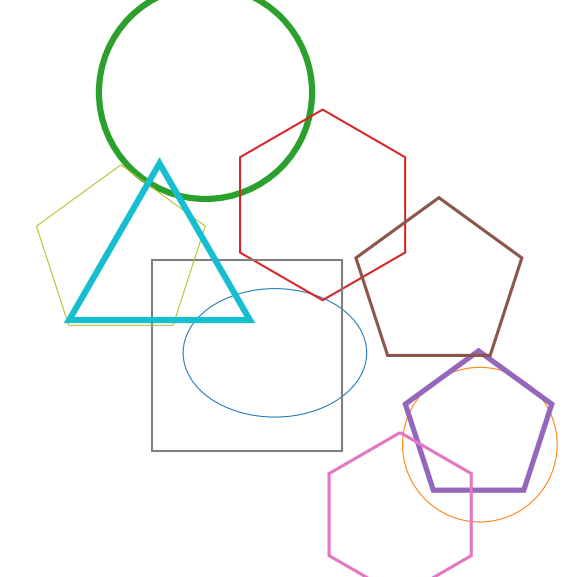[{"shape": "oval", "thickness": 0.5, "radius": 0.79, "center": [0.476, 0.388]}, {"shape": "circle", "thickness": 0.5, "radius": 0.67, "center": [0.831, 0.229]}, {"shape": "circle", "thickness": 3, "radius": 0.92, "center": [0.356, 0.839]}, {"shape": "hexagon", "thickness": 1, "radius": 0.83, "center": [0.559, 0.644]}, {"shape": "pentagon", "thickness": 2.5, "radius": 0.67, "center": [0.829, 0.258]}, {"shape": "pentagon", "thickness": 1.5, "radius": 0.76, "center": [0.76, 0.506]}, {"shape": "hexagon", "thickness": 1.5, "radius": 0.71, "center": [0.693, 0.108]}, {"shape": "square", "thickness": 1, "radius": 0.83, "center": [0.428, 0.383]}, {"shape": "pentagon", "thickness": 0.5, "radius": 0.77, "center": [0.209, 0.56]}, {"shape": "triangle", "thickness": 3, "radius": 0.9, "center": [0.276, 0.535]}]